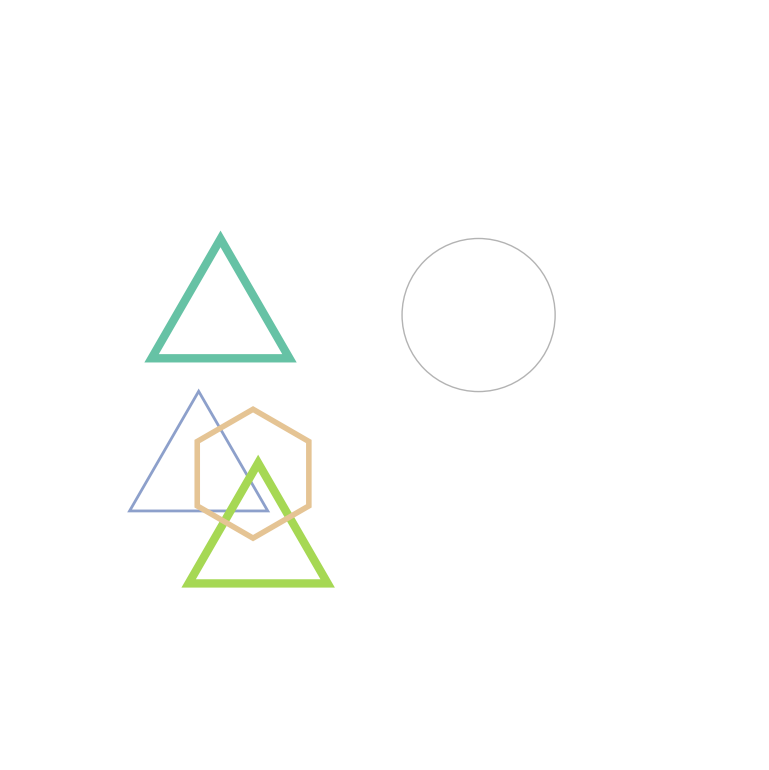[{"shape": "triangle", "thickness": 3, "radius": 0.52, "center": [0.286, 0.586]}, {"shape": "triangle", "thickness": 1, "radius": 0.52, "center": [0.258, 0.388]}, {"shape": "triangle", "thickness": 3, "radius": 0.52, "center": [0.335, 0.294]}, {"shape": "hexagon", "thickness": 2, "radius": 0.42, "center": [0.329, 0.385]}, {"shape": "circle", "thickness": 0.5, "radius": 0.5, "center": [0.622, 0.591]}]